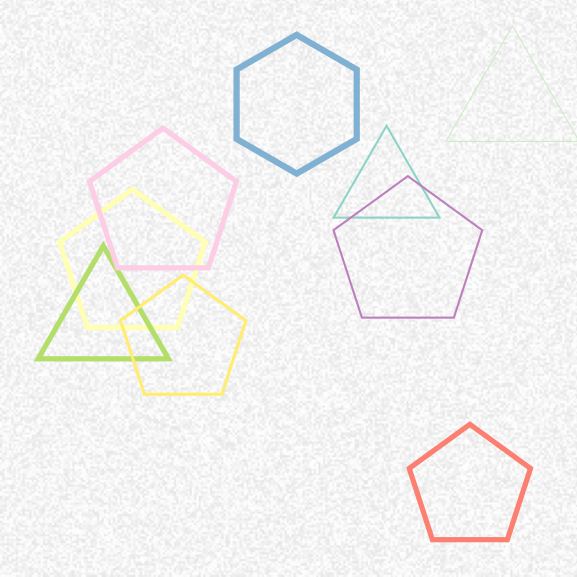[{"shape": "triangle", "thickness": 1, "radius": 0.53, "center": [0.669, 0.675]}, {"shape": "pentagon", "thickness": 2.5, "radius": 0.66, "center": [0.229, 0.539]}, {"shape": "pentagon", "thickness": 2.5, "radius": 0.55, "center": [0.814, 0.154]}, {"shape": "hexagon", "thickness": 3, "radius": 0.6, "center": [0.514, 0.819]}, {"shape": "triangle", "thickness": 2.5, "radius": 0.65, "center": [0.179, 0.443]}, {"shape": "pentagon", "thickness": 2.5, "radius": 0.67, "center": [0.282, 0.644]}, {"shape": "pentagon", "thickness": 1, "radius": 0.68, "center": [0.706, 0.559]}, {"shape": "triangle", "thickness": 0.5, "radius": 0.67, "center": [0.887, 0.821]}, {"shape": "pentagon", "thickness": 1.5, "radius": 0.57, "center": [0.317, 0.409]}]